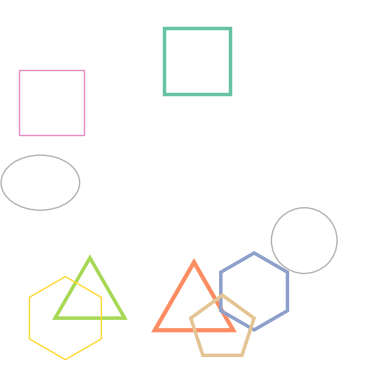[{"shape": "square", "thickness": 2.5, "radius": 0.43, "center": [0.512, 0.841]}, {"shape": "triangle", "thickness": 3, "radius": 0.59, "center": [0.504, 0.201]}, {"shape": "hexagon", "thickness": 2.5, "radius": 0.5, "center": [0.66, 0.243]}, {"shape": "square", "thickness": 1, "radius": 0.42, "center": [0.135, 0.734]}, {"shape": "triangle", "thickness": 2.5, "radius": 0.52, "center": [0.234, 0.226]}, {"shape": "hexagon", "thickness": 1, "radius": 0.54, "center": [0.17, 0.174]}, {"shape": "pentagon", "thickness": 2.5, "radius": 0.43, "center": [0.578, 0.147]}, {"shape": "circle", "thickness": 1, "radius": 0.43, "center": [0.79, 0.375]}, {"shape": "oval", "thickness": 1, "radius": 0.51, "center": [0.105, 0.526]}]